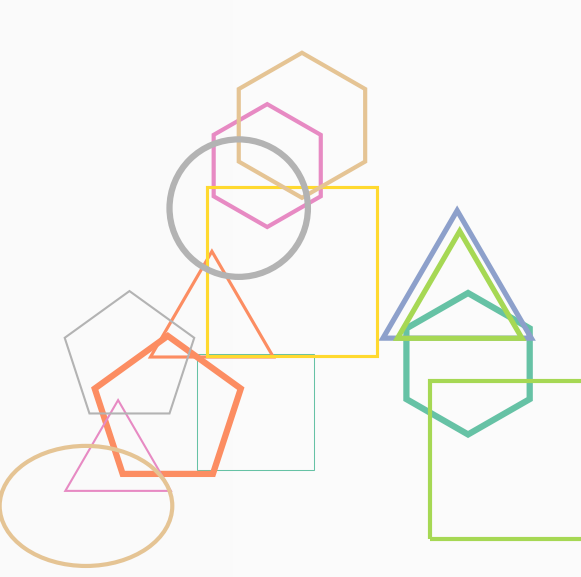[{"shape": "hexagon", "thickness": 3, "radius": 0.61, "center": [0.805, 0.369]}, {"shape": "square", "thickness": 0.5, "radius": 0.5, "center": [0.44, 0.285]}, {"shape": "triangle", "thickness": 1.5, "radius": 0.61, "center": [0.365, 0.442]}, {"shape": "pentagon", "thickness": 3, "radius": 0.66, "center": [0.289, 0.285]}, {"shape": "triangle", "thickness": 2.5, "radius": 0.74, "center": [0.786, 0.487]}, {"shape": "hexagon", "thickness": 2, "radius": 0.53, "center": [0.46, 0.712]}, {"shape": "triangle", "thickness": 1, "radius": 0.52, "center": [0.203, 0.202]}, {"shape": "square", "thickness": 2, "radius": 0.69, "center": [0.878, 0.202]}, {"shape": "triangle", "thickness": 2.5, "radius": 0.62, "center": [0.791, 0.475]}, {"shape": "square", "thickness": 1.5, "radius": 0.73, "center": [0.502, 0.529]}, {"shape": "hexagon", "thickness": 2, "radius": 0.63, "center": [0.52, 0.782]}, {"shape": "oval", "thickness": 2, "radius": 0.74, "center": [0.148, 0.123]}, {"shape": "circle", "thickness": 3, "radius": 0.6, "center": [0.411, 0.639]}, {"shape": "pentagon", "thickness": 1, "radius": 0.59, "center": [0.223, 0.378]}]